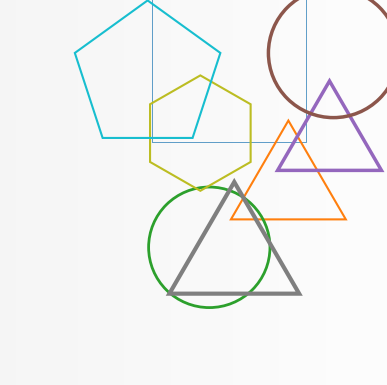[{"shape": "square", "thickness": 0.5, "radius": 1.0, "center": [0.591, 0.831]}, {"shape": "triangle", "thickness": 1.5, "radius": 0.86, "center": [0.744, 0.516]}, {"shape": "circle", "thickness": 2, "radius": 0.78, "center": [0.54, 0.358]}, {"shape": "triangle", "thickness": 2.5, "radius": 0.77, "center": [0.85, 0.635]}, {"shape": "circle", "thickness": 2.5, "radius": 0.84, "center": [0.861, 0.862]}, {"shape": "triangle", "thickness": 3, "radius": 0.97, "center": [0.605, 0.334]}, {"shape": "hexagon", "thickness": 1.5, "radius": 0.75, "center": [0.517, 0.654]}, {"shape": "pentagon", "thickness": 1.5, "radius": 0.99, "center": [0.381, 0.801]}]